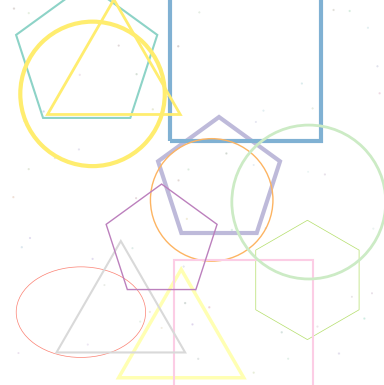[{"shape": "pentagon", "thickness": 1.5, "radius": 0.96, "center": [0.225, 0.85]}, {"shape": "triangle", "thickness": 2.5, "radius": 0.94, "center": [0.471, 0.113]}, {"shape": "pentagon", "thickness": 3, "radius": 0.83, "center": [0.569, 0.53]}, {"shape": "oval", "thickness": 0.5, "radius": 0.84, "center": [0.21, 0.189]}, {"shape": "square", "thickness": 3, "radius": 0.98, "center": [0.637, 0.83]}, {"shape": "circle", "thickness": 1, "radius": 0.8, "center": [0.55, 0.481]}, {"shape": "hexagon", "thickness": 0.5, "radius": 0.77, "center": [0.799, 0.273]}, {"shape": "square", "thickness": 1.5, "radius": 0.9, "center": [0.633, 0.143]}, {"shape": "triangle", "thickness": 1.5, "radius": 0.96, "center": [0.314, 0.181]}, {"shape": "pentagon", "thickness": 1, "radius": 0.76, "center": [0.42, 0.37]}, {"shape": "circle", "thickness": 2, "radius": 1.0, "center": [0.802, 0.475]}, {"shape": "triangle", "thickness": 2, "radius": 1.0, "center": [0.296, 0.802]}, {"shape": "circle", "thickness": 3, "radius": 0.94, "center": [0.24, 0.756]}]